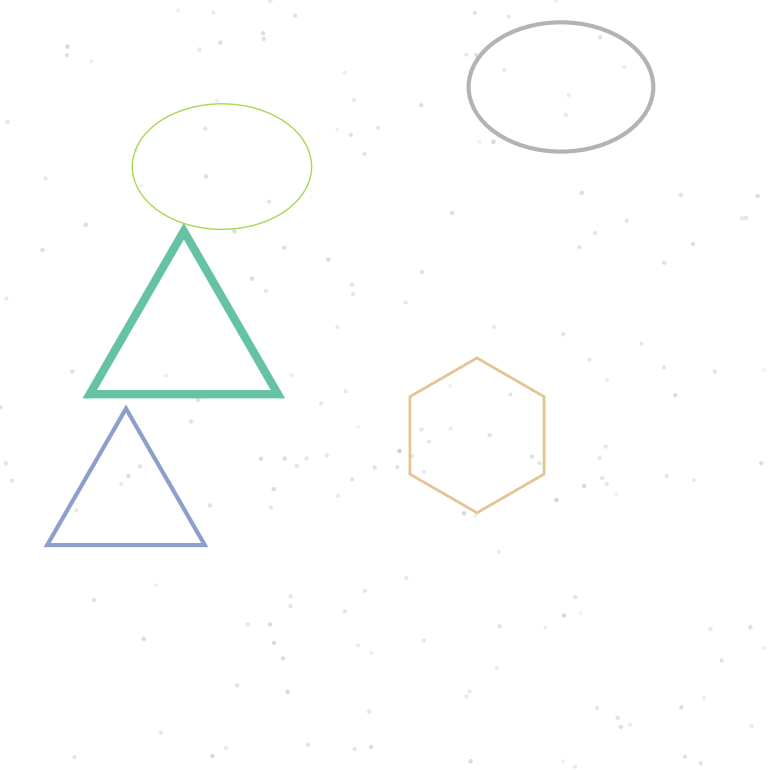[{"shape": "triangle", "thickness": 3, "radius": 0.71, "center": [0.239, 0.559]}, {"shape": "triangle", "thickness": 1.5, "radius": 0.59, "center": [0.164, 0.351]}, {"shape": "oval", "thickness": 0.5, "radius": 0.58, "center": [0.288, 0.784]}, {"shape": "hexagon", "thickness": 1, "radius": 0.5, "center": [0.619, 0.435]}, {"shape": "oval", "thickness": 1.5, "radius": 0.6, "center": [0.729, 0.887]}]